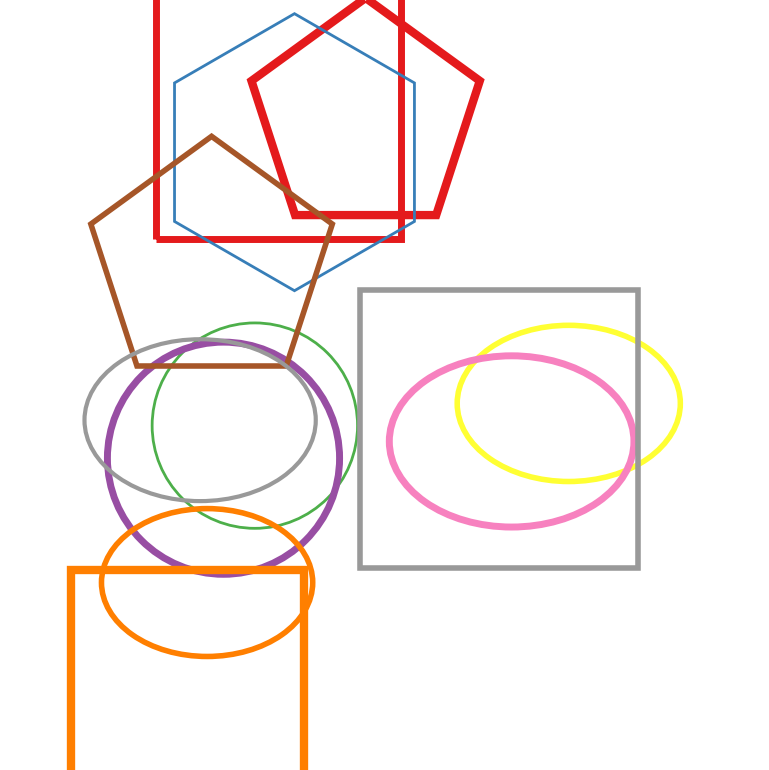[{"shape": "square", "thickness": 2.5, "radius": 0.79, "center": [0.362, 0.848]}, {"shape": "pentagon", "thickness": 3, "radius": 0.78, "center": [0.475, 0.847]}, {"shape": "hexagon", "thickness": 1, "radius": 0.9, "center": [0.382, 0.802]}, {"shape": "circle", "thickness": 1, "radius": 0.67, "center": [0.331, 0.447]}, {"shape": "circle", "thickness": 2.5, "radius": 0.75, "center": [0.29, 0.405]}, {"shape": "oval", "thickness": 2, "radius": 0.69, "center": [0.269, 0.243]}, {"shape": "square", "thickness": 3, "radius": 0.76, "center": [0.244, 0.108]}, {"shape": "oval", "thickness": 2, "radius": 0.72, "center": [0.739, 0.476]}, {"shape": "pentagon", "thickness": 2, "radius": 0.82, "center": [0.275, 0.658]}, {"shape": "oval", "thickness": 2.5, "radius": 0.79, "center": [0.664, 0.427]}, {"shape": "square", "thickness": 2, "radius": 0.9, "center": [0.647, 0.443]}, {"shape": "oval", "thickness": 1.5, "radius": 0.75, "center": [0.26, 0.454]}]